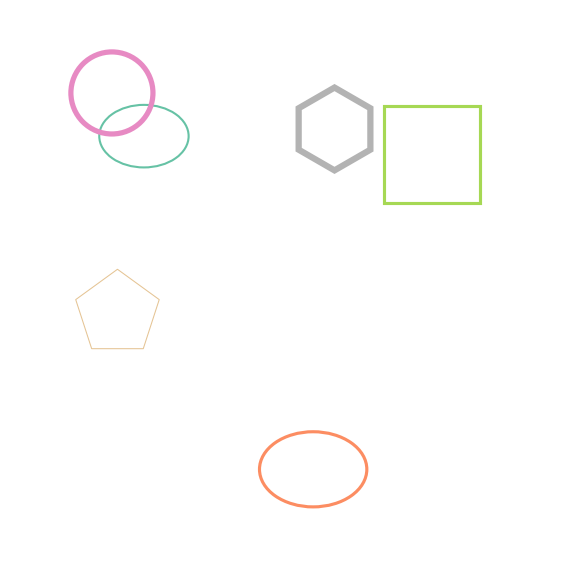[{"shape": "oval", "thickness": 1, "radius": 0.39, "center": [0.249, 0.763]}, {"shape": "oval", "thickness": 1.5, "radius": 0.46, "center": [0.542, 0.186]}, {"shape": "circle", "thickness": 2.5, "radius": 0.36, "center": [0.194, 0.838]}, {"shape": "square", "thickness": 1.5, "radius": 0.42, "center": [0.748, 0.731]}, {"shape": "pentagon", "thickness": 0.5, "radius": 0.38, "center": [0.203, 0.457]}, {"shape": "hexagon", "thickness": 3, "radius": 0.36, "center": [0.579, 0.776]}]